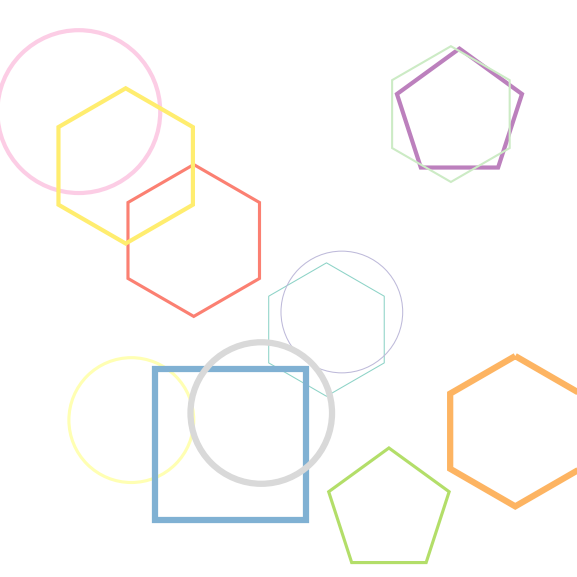[{"shape": "hexagon", "thickness": 0.5, "radius": 0.58, "center": [0.565, 0.428]}, {"shape": "circle", "thickness": 1.5, "radius": 0.54, "center": [0.227, 0.272]}, {"shape": "circle", "thickness": 0.5, "radius": 0.53, "center": [0.592, 0.459]}, {"shape": "hexagon", "thickness": 1.5, "radius": 0.66, "center": [0.335, 0.583]}, {"shape": "square", "thickness": 3, "radius": 0.65, "center": [0.399, 0.23]}, {"shape": "hexagon", "thickness": 3, "radius": 0.65, "center": [0.892, 0.252]}, {"shape": "pentagon", "thickness": 1.5, "radius": 0.55, "center": [0.673, 0.114]}, {"shape": "circle", "thickness": 2, "radius": 0.7, "center": [0.136, 0.806]}, {"shape": "circle", "thickness": 3, "radius": 0.61, "center": [0.452, 0.284]}, {"shape": "pentagon", "thickness": 2, "radius": 0.57, "center": [0.796, 0.801]}, {"shape": "hexagon", "thickness": 1, "radius": 0.59, "center": [0.781, 0.802]}, {"shape": "hexagon", "thickness": 2, "radius": 0.67, "center": [0.218, 0.712]}]